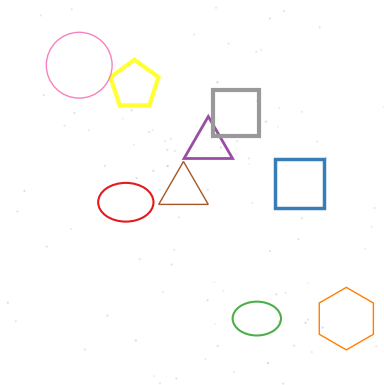[{"shape": "oval", "thickness": 1.5, "radius": 0.36, "center": [0.327, 0.475]}, {"shape": "square", "thickness": 2.5, "radius": 0.32, "center": [0.778, 0.523]}, {"shape": "oval", "thickness": 1.5, "radius": 0.31, "center": [0.667, 0.173]}, {"shape": "triangle", "thickness": 2, "radius": 0.36, "center": [0.541, 0.625]}, {"shape": "hexagon", "thickness": 1, "radius": 0.41, "center": [0.9, 0.172]}, {"shape": "pentagon", "thickness": 3, "radius": 0.33, "center": [0.349, 0.779]}, {"shape": "triangle", "thickness": 1, "radius": 0.37, "center": [0.477, 0.506]}, {"shape": "circle", "thickness": 1, "radius": 0.43, "center": [0.206, 0.831]}, {"shape": "square", "thickness": 3, "radius": 0.3, "center": [0.613, 0.707]}]